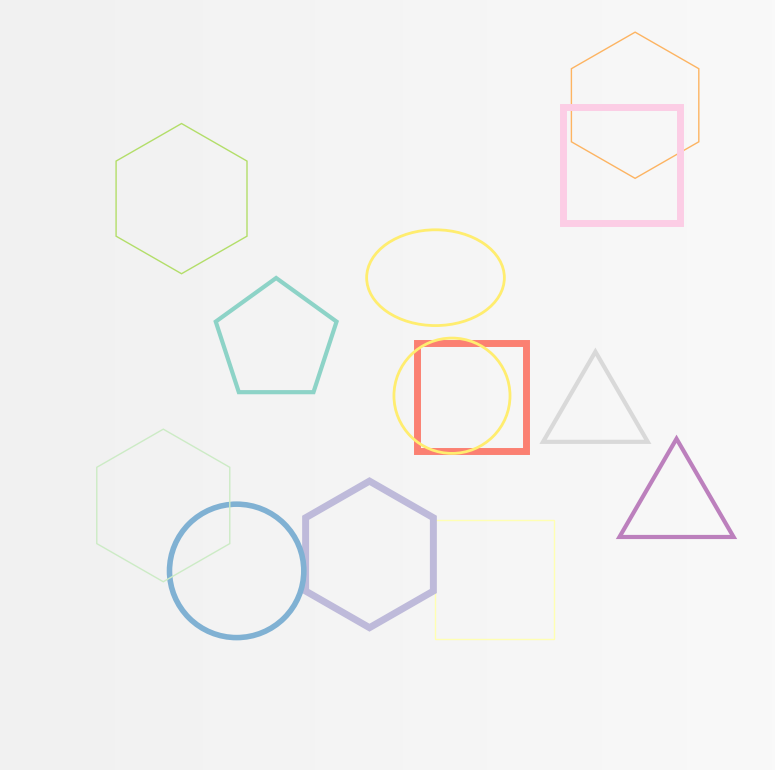[{"shape": "pentagon", "thickness": 1.5, "radius": 0.41, "center": [0.356, 0.557]}, {"shape": "square", "thickness": 0.5, "radius": 0.38, "center": [0.638, 0.248]}, {"shape": "hexagon", "thickness": 2.5, "radius": 0.48, "center": [0.477, 0.28]}, {"shape": "square", "thickness": 2.5, "radius": 0.35, "center": [0.608, 0.484]}, {"shape": "circle", "thickness": 2, "radius": 0.43, "center": [0.305, 0.259]}, {"shape": "hexagon", "thickness": 0.5, "radius": 0.47, "center": [0.819, 0.863]}, {"shape": "hexagon", "thickness": 0.5, "radius": 0.49, "center": [0.234, 0.742]}, {"shape": "square", "thickness": 2.5, "radius": 0.38, "center": [0.802, 0.786]}, {"shape": "triangle", "thickness": 1.5, "radius": 0.39, "center": [0.768, 0.465]}, {"shape": "triangle", "thickness": 1.5, "radius": 0.43, "center": [0.873, 0.345]}, {"shape": "hexagon", "thickness": 0.5, "radius": 0.5, "center": [0.211, 0.344]}, {"shape": "circle", "thickness": 1, "radius": 0.37, "center": [0.583, 0.486]}, {"shape": "oval", "thickness": 1, "radius": 0.44, "center": [0.562, 0.639]}]